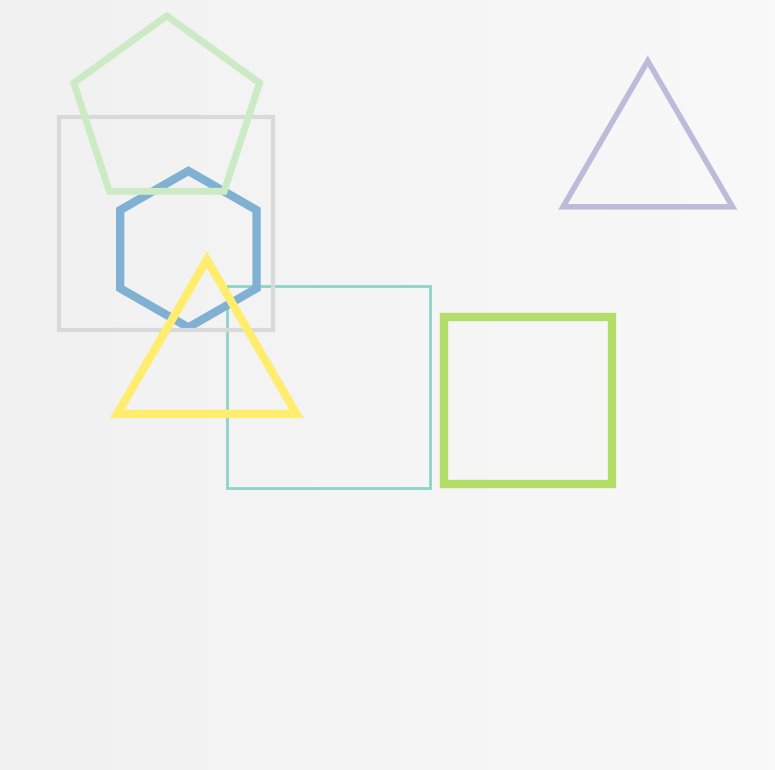[{"shape": "square", "thickness": 1, "radius": 0.65, "center": [0.424, 0.497]}, {"shape": "triangle", "thickness": 2, "radius": 0.63, "center": [0.836, 0.795]}, {"shape": "hexagon", "thickness": 3, "radius": 0.51, "center": [0.243, 0.676]}, {"shape": "square", "thickness": 3, "radius": 0.54, "center": [0.681, 0.48]}, {"shape": "square", "thickness": 1.5, "radius": 0.69, "center": [0.214, 0.71]}, {"shape": "pentagon", "thickness": 2.5, "radius": 0.63, "center": [0.215, 0.853]}, {"shape": "triangle", "thickness": 3, "radius": 0.67, "center": [0.267, 0.529]}]